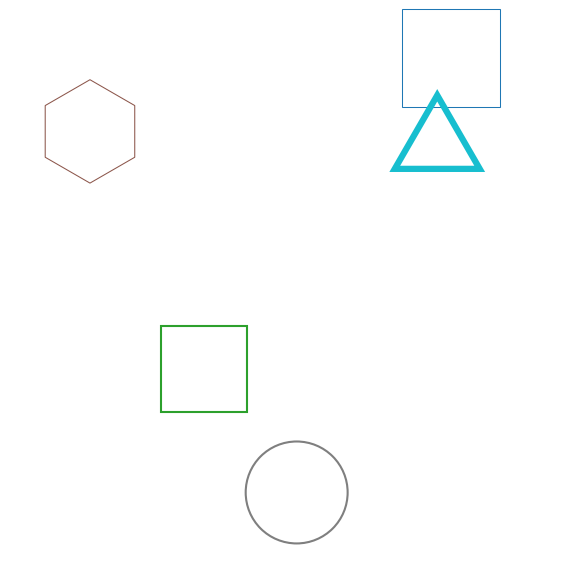[{"shape": "square", "thickness": 0.5, "radius": 0.42, "center": [0.781, 0.898]}, {"shape": "square", "thickness": 1, "radius": 0.37, "center": [0.353, 0.36]}, {"shape": "hexagon", "thickness": 0.5, "radius": 0.45, "center": [0.156, 0.772]}, {"shape": "circle", "thickness": 1, "radius": 0.44, "center": [0.514, 0.146]}, {"shape": "triangle", "thickness": 3, "radius": 0.42, "center": [0.757, 0.749]}]